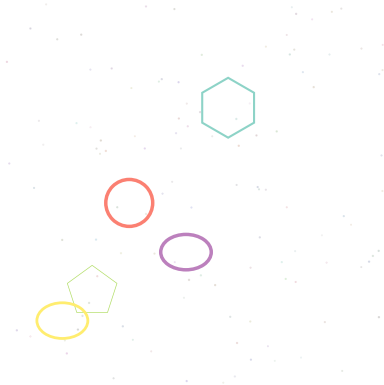[{"shape": "hexagon", "thickness": 1.5, "radius": 0.39, "center": [0.593, 0.72]}, {"shape": "circle", "thickness": 2.5, "radius": 0.3, "center": [0.336, 0.473]}, {"shape": "pentagon", "thickness": 0.5, "radius": 0.34, "center": [0.239, 0.243]}, {"shape": "oval", "thickness": 2.5, "radius": 0.33, "center": [0.483, 0.345]}, {"shape": "oval", "thickness": 2, "radius": 0.33, "center": [0.162, 0.167]}]